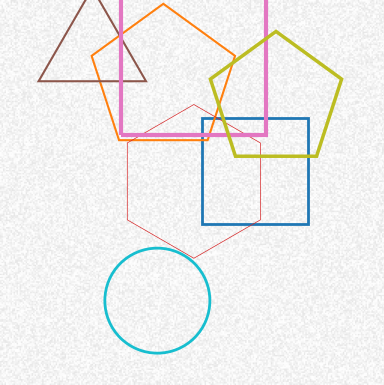[{"shape": "square", "thickness": 2, "radius": 0.69, "center": [0.663, 0.555]}, {"shape": "pentagon", "thickness": 1.5, "radius": 0.98, "center": [0.424, 0.794]}, {"shape": "hexagon", "thickness": 0.5, "radius": 1.0, "center": [0.504, 0.529]}, {"shape": "triangle", "thickness": 1.5, "radius": 0.81, "center": [0.24, 0.87]}, {"shape": "square", "thickness": 3, "radius": 0.94, "center": [0.502, 0.837]}, {"shape": "pentagon", "thickness": 2.5, "radius": 0.9, "center": [0.717, 0.739]}, {"shape": "circle", "thickness": 2, "radius": 0.68, "center": [0.409, 0.219]}]